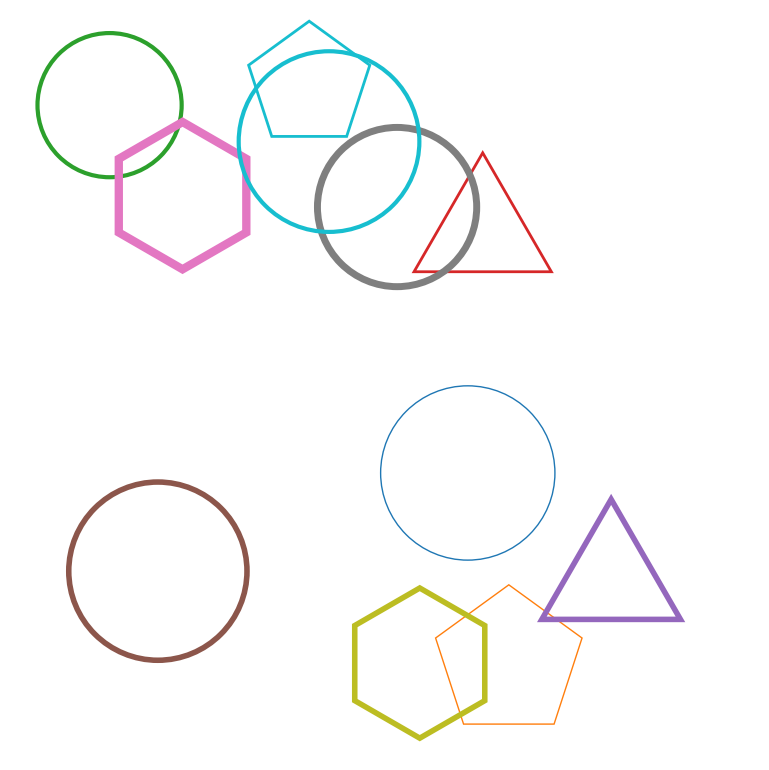[{"shape": "circle", "thickness": 0.5, "radius": 0.57, "center": [0.607, 0.386]}, {"shape": "pentagon", "thickness": 0.5, "radius": 0.5, "center": [0.661, 0.141]}, {"shape": "circle", "thickness": 1.5, "radius": 0.47, "center": [0.142, 0.863]}, {"shape": "triangle", "thickness": 1, "radius": 0.51, "center": [0.627, 0.699]}, {"shape": "triangle", "thickness": 2, "radius": 0.52, "center": [0.794, 0.248]}, {"shape": "circle", "thickness": 2, "radius": 0.58, "center": [0.205, 0.258]}, {"shape": "hexagon", "thickness": 3, "radius": 0.48, "center": [0.237, 0.746]}, {"shape": "circle", "thickness": 2.5, "radius": 0.52, "center": [0.516, 0.731]}, {"shape": "hexagon", "thickness": 2, "radius": 0.49, "center": [0.545, 0.139]}, {"shape": "pentagon", "thickness": 1, "radius": 0.41, "center": [0.402, 0.89]}, {"shape": "circle", "thickness": 1.5, "radius": 0.59, "center": [0.427, 0.816]}]